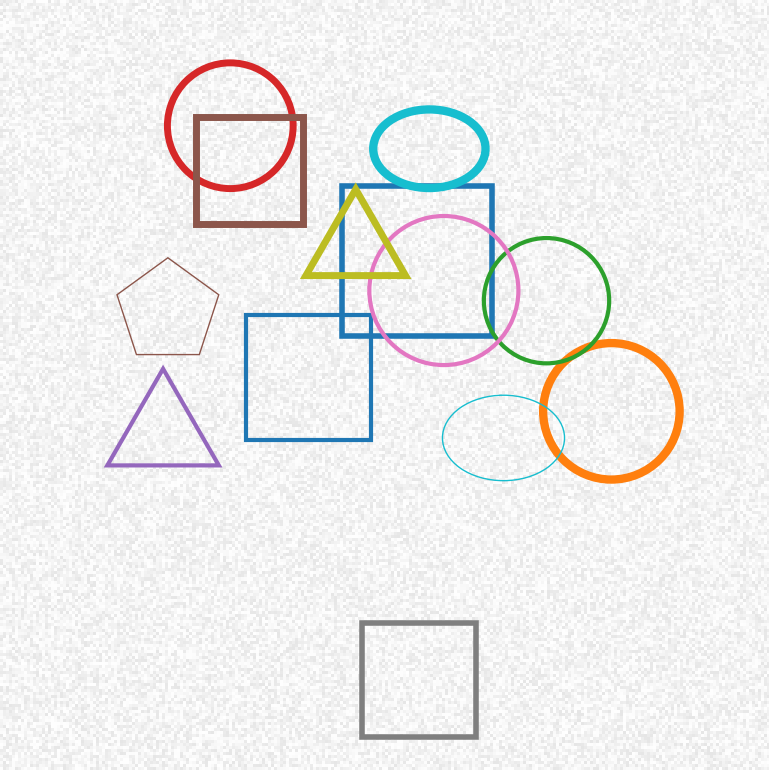[{"shape": "square", "thickness": 1.5, "radius": 0.41, "center": [0.4, 0.51]}, {"shape": "square", "thickness": 2, "radius": 0.49, "center": [0.541, 0.661]}, {"shape": "circle", "thickness": 3, "radius": 0.44, "center": [0.794, 0.466]}, {"shape": "circle", "thickness": 1.5, "radius": 0.41, "center": [0.71, 0.609]}, {"shape": "circle", "thickness": 2.5, "radius": 0.41, "center": [0.299, 0.837]}, {"shape": "triangle", "thickness": 1.5, "radius": 0.42, "center": [0.212, 0.437]}, {"shape": "pentagon", "thickness": 0.5, "radius": 0.35, "center": [0.218, 0.596]}, {"shape": "square", "thickness": 2.5, "radius": 0.35, "center": [0.324, 0.779]}, {"shape": "circle", "thickness": 1.5, "radius": 0.48, "center": [0.576, 0.623]}, {"shape": "square", "thickness": 2, "radius": 0.37, "center": [0.544, 0.117]}, {"shape": "triangle", "thickness": 2.5, "radius": 0.37, "center": [0.462, 0.679]}, {"shape": "oval", "thickness": 3, "radius": 0.36, "center": [0.558, 0.807]}, {"shape": "oval", "thickness": 0.5, "radius": 0.4, "center": [0.654, 0.431]}]